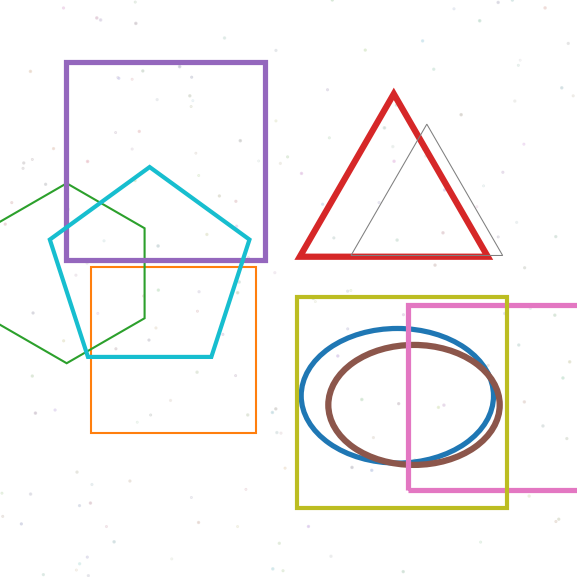[{"shape": "oval", "thickness": 2.5, "radius": 0.83, "center": [0.688, 0.314]}, {"shape": "square", "thickness": 1, "radius": 0.72, "center": [0.3, 0.393]}, {"shape": "hexagon", "thickness": 1, "radius": 0.78, "center": [0.115, 0.526]}, {"shape": "triangle", "thickness": 3, "radius": 0.94, "center": [0.682, 0.649]}, {"shape": "square", "thickness": 2.5, "radius": 0.86, "center": [0.287, 0.72]}, {"shape": "oval", "thickness": 3, "radius": 0.74, "center": [0.717, 0.298]}, {"shape": "square", "thickness": 2.5, "radius": 0.8, "center": [0.866, 0.311]}, {"shape": "triangle", "thickness": 0.5, "radius": 0.76, "center": [0.739, 0.633]}, {"shape": "square", "thickness": 2, "radius": 0.91, "center": [0.696, 0.302]}, {"shape": "pentagon", "thickness": 2, "radius": 0.91, "center": [0.259, 0.528]}]